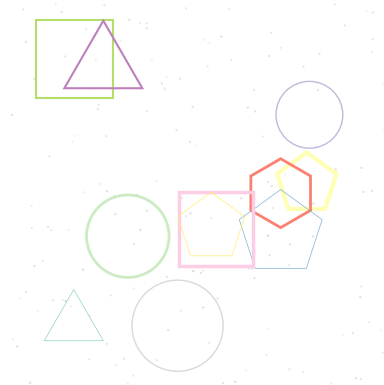[{"shape": "triangle", "thickness": 0.5, "radius": 0.44, "center": [0.192, 0.159]}, {"shape": "pentagon", "thickness": 3, "radius": 0.41, "center": [0.797, 0.523]}, {"shape": "circle", "thickness": 1, "radius": 0.43, "center": [0.804, 0.702]}, {"shape": "hexagon", "thickness": 2, "radius": 0.45, "center": [0.729, 0.498]}, {"shape": "pentagon", "thickness": 0.5, "radius": 0.57, "center": [0.729, 0.395]}, {"shape": "square", "thickness": 1.5, "radius": 0.5, "center": [0.193, 0.847]}, {"shape": "square", "thickness": 2.5, "radius": 0.48, "center": [0.561, 0.406]}, {"shape": "circle", "thickness": 1, "radius": 0.59, "center": [0.461, 0.154]}, {"shape": "triangle", "thickness": 1.5, "radius": 0.58, "center": [0.268, 0.829]}, {"shape": "circle", "thickness": 2, "radius": 0.54, "center": [0.332, 0.386]}, {"shape": "pentagon", "thickness": 0.5, "radius": 0.46, "center": [0.549, 0.409]}]